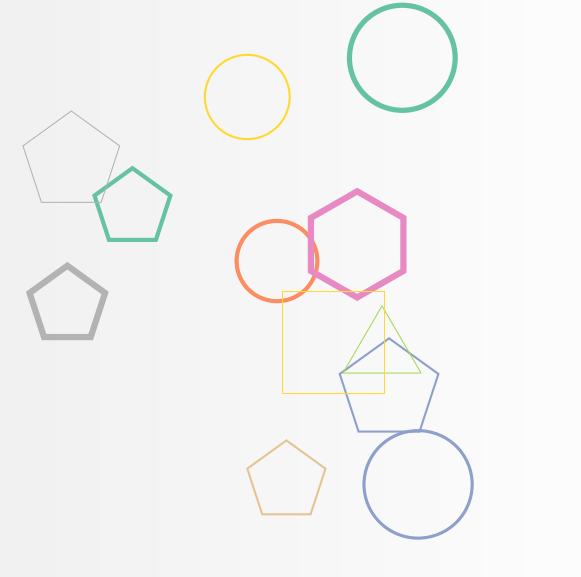[{"shape": "circle", "thickness": 2.5, "radius": 0.45, "center": [0.692, 0.899]}, {"shape": "pentagon", "thickness": 2, "radius": 0.34, "center": [0.228, 0.639]}, {"shape": "circle", "thickness": 2, "radius": 0.35, "center": [0.477, 0.547]}, {"shape": "circle", "thickness": 1.5, "radius": 0.47, "center": [0.719, 0.16]}, {"shape": "pentagon", "thickness": 1, "radius": 0.45, "center": [0.669, 0.324]}, {"shape": "hexagon", "thickness": 3, "radius": 0.46, "center": [0.614, 0.576]}, {"shape": "triangle", "thickness": 0.5, "radius": 0.39, "center": [0.657, 0.392]}, {"shape": "circle", "thickness": 1, "radius": 0.36, "center": [0.425, 0.831]}, {"shape": "square", "thickness": 0.5, "radius": 0.44, "center": [0.573, 0.407]}, {"shape": "pentagon", "thickness": 1, "radius": 0.35, "center": [0.493, 0.166]}, {"shape": "pentagon", "thickness": 3, "radius": 0.34, "center": [0.116, 0.471]}, {"shape": "pentagon", "thickness": 0.5, "radius": 0.44, "center": [0.123, 0.719]}]